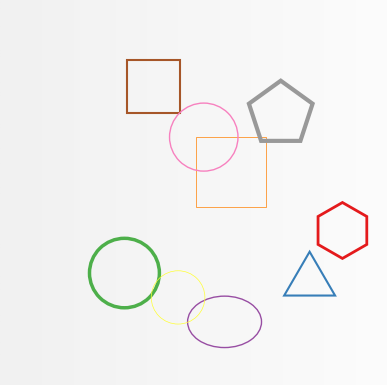[{"shape": "hexagon", "thickness": 2, "radius": 0.36, "center": [0.884, 0.401]}, {"shape": "triangle", "thickness": 1.5, "radius": 0.38, "center": [0.799, 0.27]}, {"shape": "circle", "thickness": 2.5, "radius": 0.45, "center": [0.321, 0.291]}, {"shape": "oval", "thickness": 1, "radius": 0.48, "center": [0.579, 0.164]}, {"shape": "square", "thickness": 0.5, "radius": 0.45, "center": [0.597, 0.554]}, {"shape": "circle", "thickness": 0.5, "radius": 0.35, "center": [0.46, 0.228]}, {"shape": "square", "thickness": 1.5, "radius": 0.34, "center": [0.397, 0.775]}, {"shape": "circle", "thickness": 1, "radius": 0.44, "center": [0.526, 0.644]}, {"shape": "pentagon", "thickness": 3, "radius": 0.43, "center": [0.725, 0.704]}]